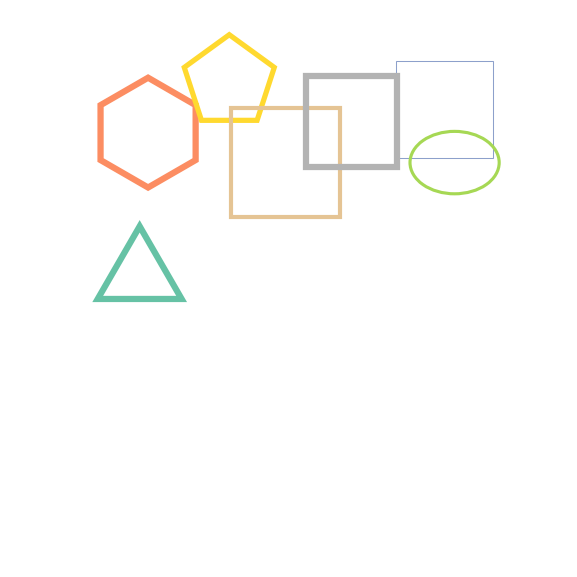[{"shape": "triangle", "thickness": 3, "radius": 0.42, "center": [0.242, 0.523]}, {"shape": "hexagon", "thickness": 3, "radius": 0.48, "center": [0.256, 0.77]}, {"shape": "square", "thickness": 0.5, "radius": 0.42, "center": [0.77, 0.81]}, {"shape": "oval", "thickness": 1.5, "radius": 0.39, "center": [0.787, 0.718]}, {"shape": "pentagon", "thickness": 2.5, "radius": 0.41, "center": [0.397, 0.857]}, {"shape": "square", "thickness": 2, "radius": 0.47, "center": [0.495, 0.717]}, {"shape": "square", "thickness": 3, "radius": 0.39, "center": [0.608, 0.789]}]